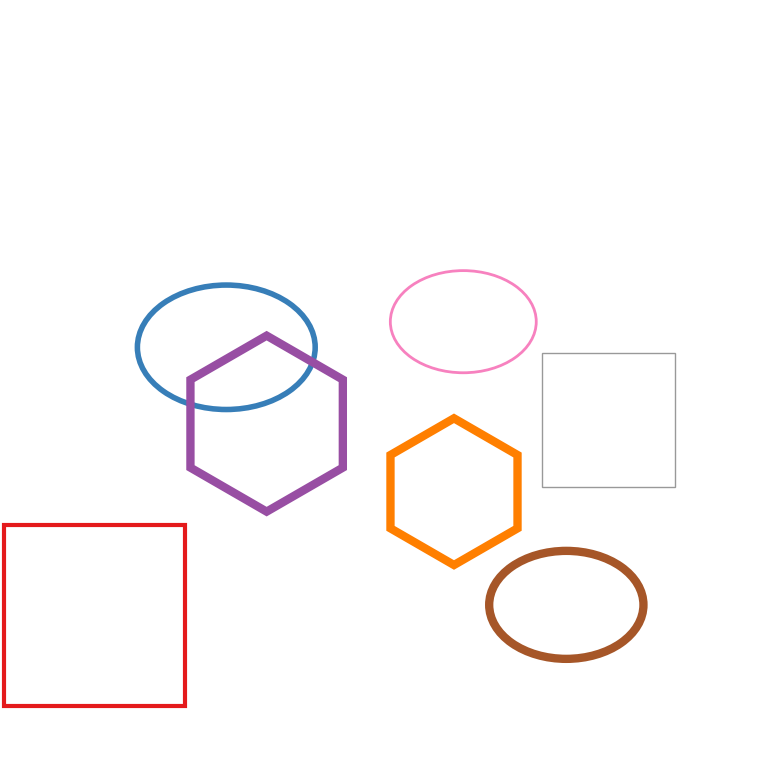[{"shape": "square", "thickness": 1.5, "radius": 0.59, "center": [0.123, 0.2]}, {"shape": "oval", "thickness": 2, "radius": 0.58, "center": [0.294, 0.549]}, {"shape": "hexagon", "thickness": 3, "radius": 0.57, "center": [0.346, 0.45]}, {"shape": "hexagon", "thickness": 3, "radius": 0.48, "center": [0.59, 0.361]}, {"shape": "oval", "thickness": 3, "radius": 0.5, "center": [0.735, 0.214]}, {"shape": "oval", "thickness": 1, "radius": 0.47, "center": [0.602, 0.582]}, {"shape": "square", "thickness": 0.5, "radius": 0.43, "center": [0.79, 0.454]}]